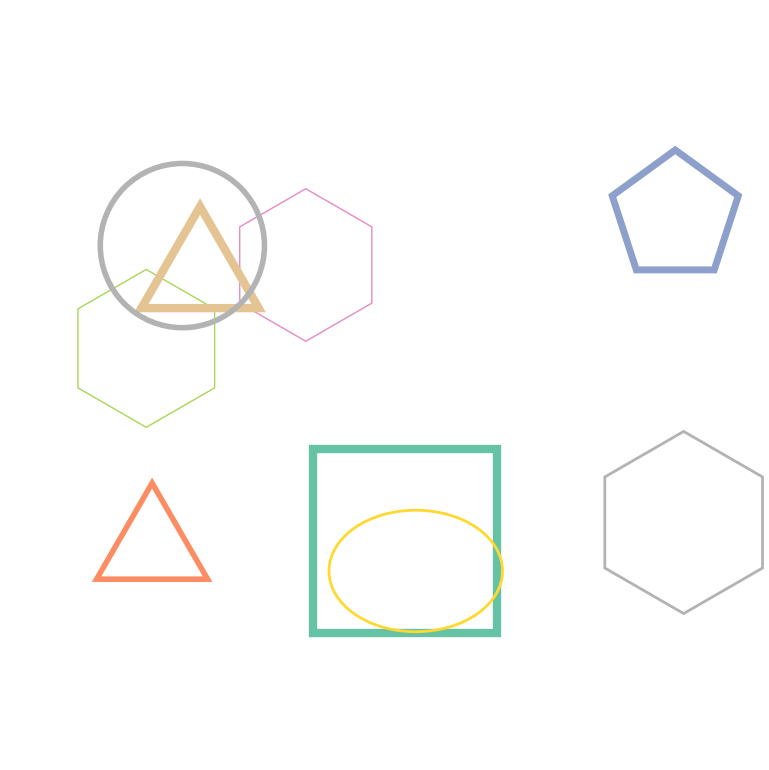[{"shape": "square", "thickness": 3, "radius": 0.6, "center": [0.526, 0.297]}, {"shape": "triangle", "thickness": 2, "radius": 0.42, "center": [0.198, 0.289]}, {"shape": "pentagon", "thickness": 2.5, "radius": 0.43, "center": [0.877, 0.719]}, {"shape": "hexagon", "thickness": 0.5, "radius": 0.5, "center": [0.397, 0.656]}, {"shape": "hexagon", "thickness": 0.5, "radius": 0.51, "center": [0.19, 0.548]}, {"shape": "oval", "thickness": 1, "radius": 0.56, "center": [0.54, 0.258]}, {"shape": "triangle", "thickness": 3, "radius": 0.44, "center": [0.26, 0.644]}, {"shape": "hexagon", "thickness": 1, "radius": 0.59, "center": [0.888, 0.321]}, {"shape": "circle", "thickness": 2, "radius": 0.53, "center": [0.237, 0.681]}]